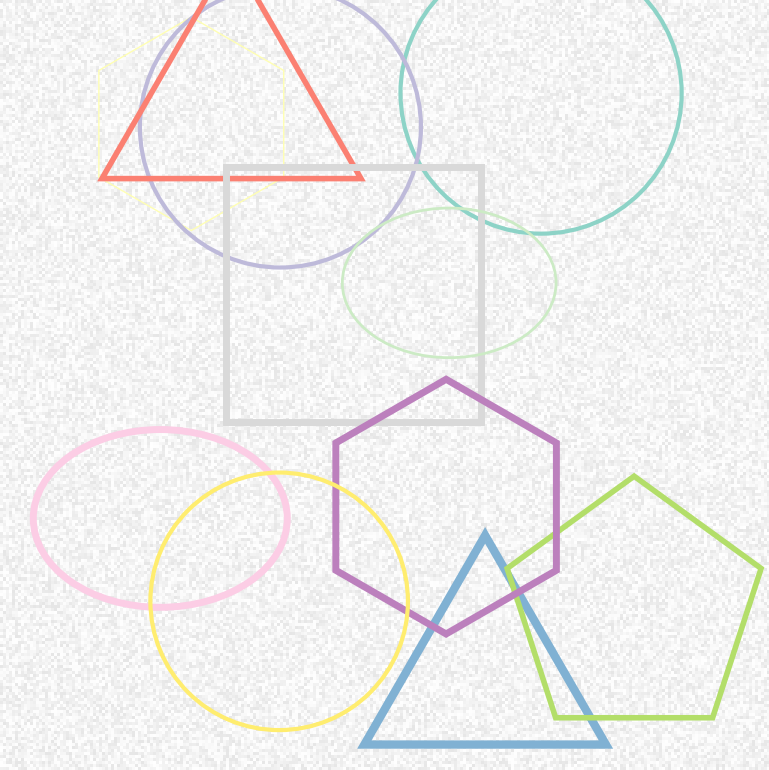[{"shape": "circle", "thickness": 1.5, "radius": 0.91, "center": [0.703, 0.879]}, {"shape": "hexagon", "thickness": 0.5, "radius": 0.69, "center": [0.248, 0.839]}, {"shape": "circle", "thickness": 1.5, "radius": 0.91, "center": [0.364, 0.835]}, {"shape": "triangle", "thickness": 2, "radius": 0.97, "center": [0.301, 0.865]}, {"shape": "triangle", "thickness": 3, "radius": 0.91, "center": [0.63, 0.124]}, {"shape": "pentagon", "thickness": 2, "radius": 0.87, "center": [0.824, 0.208]}, {"shape": "oval", "thickness": 2.5, "radius": 0.82, "center": [0.208, 0.327]}, {"shape": "square", "thickness": 2.5, "radius": 0.83, "center": [0.459, 0.617]}, {"shape": "hexagon", "thickness": 2.5, "radius": 0.83, "center": [0.579, 0.342]}, {"shape": "oval", "thickness": 1, "radius": 0.69, "center": [0.583, 0.633]}, {"shape": "circle", "thickness": 1.5, "radius": 0.84, "center": [0.363, 0.219]}]